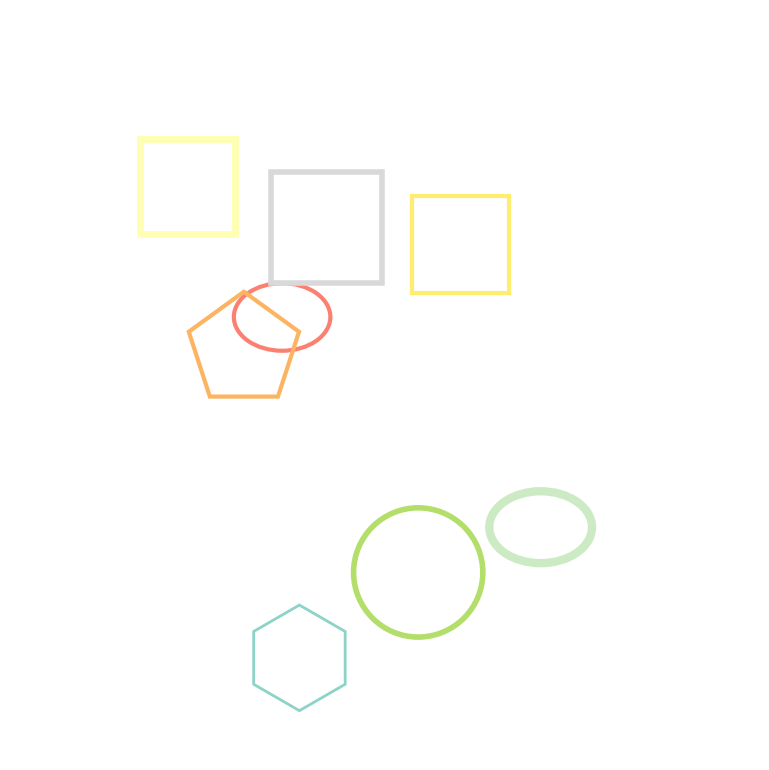[{"shape": "hexagon", "thickness": 1, "radius": 0.34, "center": [0.389, 0.146]}, {"shape": "square", "thickness": 2.5, "radius": 0.31, "center": [0.244, 0.758]}, {"shape": "oval", "thickness": 1.5, "radius": 0.31, "center": [0.366, 0.588]}, {"shape": "pentagon", "thickness": 1.5, "radius": 0.38, "center": [0.317, 0.546]}, {"shape": "circle", "thickness": 2, "radius": 0.42, "center": [0.543, 0.257]}, {"shape": "square", "thickness": 2, "radius": 0.36, "center": [0.424, 0.704]}, {"shape": "oval", "thickness": 3, "radius": 0.33, "center": [0.702, 0.315]}, {"shape": "square", "thickness": 1.5, "radius": 0.32, "center": [0.598, 0.682]}]